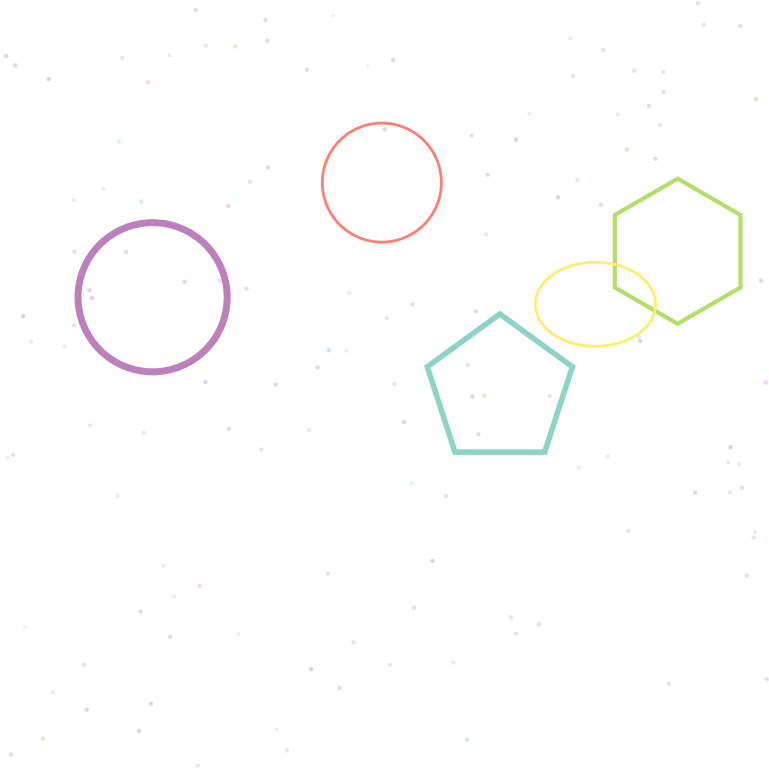[{"shape": "pentagon", "thickness": 2, "radius": 0.5, "center": [0.649, 0.493]}, {"shape": "circle", "thickness": 1, "radius": 0.39, "center": [0.496, 0.763]}, {"shape": "hexagon", "thickness": 1.5, "radius": 0.47, "center": [0.88, 0.674]}, {"shape": "circle", "thickness": 2.5, "radius": 0.48, "center": [0.198, 0.614]}, {"shape": "oval", "thickness": 1, "radius": 0.39, "center": [0.773, 0.605]}]